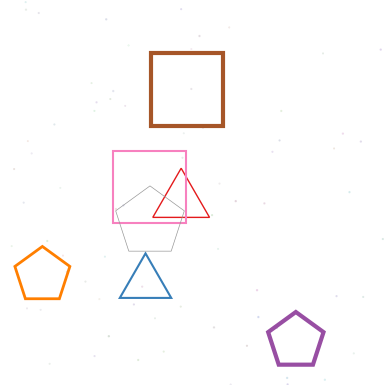[{"shape": "triangle", "thickness": 1, "radius": 0.43, "center": [0.471, 0.478]}, {"shape": "triangle", "thickness": 1.5, "radius": 0.39, "center": [0.378, 0.265]}, {"shape": "pentagon", "thickness": 3, "radius": 0.38, "center": [0.768, 0.114]}, {"shape": "pentagon", "thickness": 2, "radius": 0.38, "center": [0.11, 0.285]}, {"shape": "square", "thickness": 3, "radius": 0.47, "center": [0.486, 0.768]}, {"shape": "square", "thickness": 1.5, "radius": 0.47, "center": [0.389, 0.515]}, {"shape": "pentagon", "thickness": 0.5, "radius": 0.47, "center": [0.39, 0.423]}]